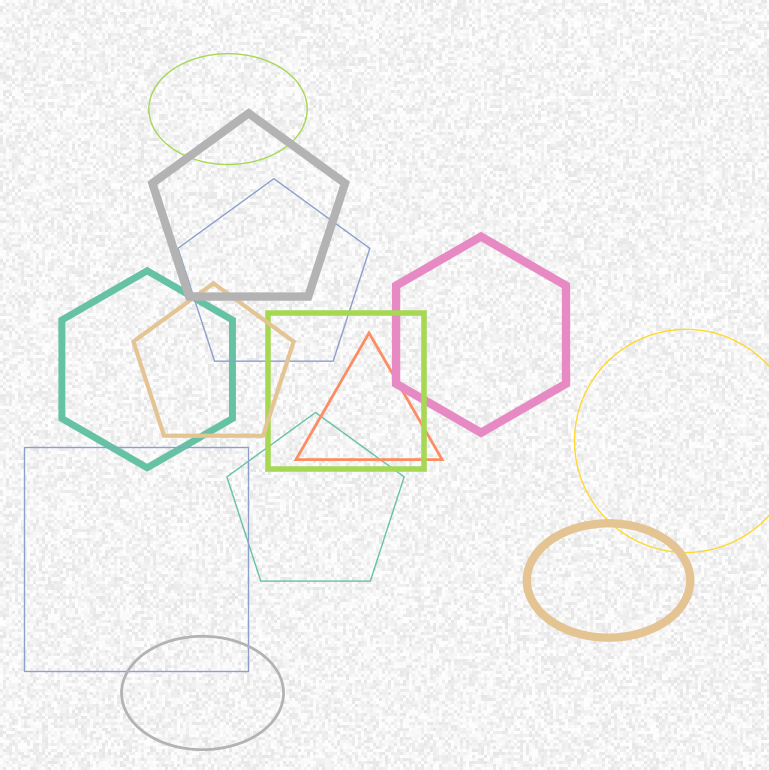[{"shape": "hexagon", "thickness": 2.5, "radius": 0.64, "center": [0.191, 0.52]}, {"shape": "pentagon", "thickness": 0.5, "radius": 0.61, "center": [0.41, 0.343]}, {"shape": "triangle", "thickness": 1, "radius": 0.55, "center": [0.479, 0.458]}, {"shape": "square", "thickness": 0.5, "radius": 0.73, "center": [0.176, 0.274]}, {"shape": "pentagon", "thickness": 0.5, "radius": 0.66, "center": [0.356, 0.637]}, {"shape": "hexagon", "thickness": 3, "radius": 0.64, "center": [0.625, 0.565]}, {"shape": "square", "thickness": 2, "radius": 0.5, "center": [0.45, 0.492]}, {"shape": "oval", "thickness": 0.5, "radius": 0.51, "center": [0.296, 0.858]}, {"shape": "circle", "thickness": 0.5, "radius": 0.72, "center": [0.891, 0.427]}, {"shape": "oval", "thickness": 3, "radius": 0.53, "center": [0.79, 0.246]}, {"shape": "pentagon", "thickness": 1.5, "radius": 0.55, "center": [0.277, 0.523]}, {"shape": "oval", "thickness": 1, "radius": 0.53, "center": [0.263, 0.1]}, {"shape": "pentagon", "thickness": 3, "radius": 0.66, "center": [0.323, 0.721]}]